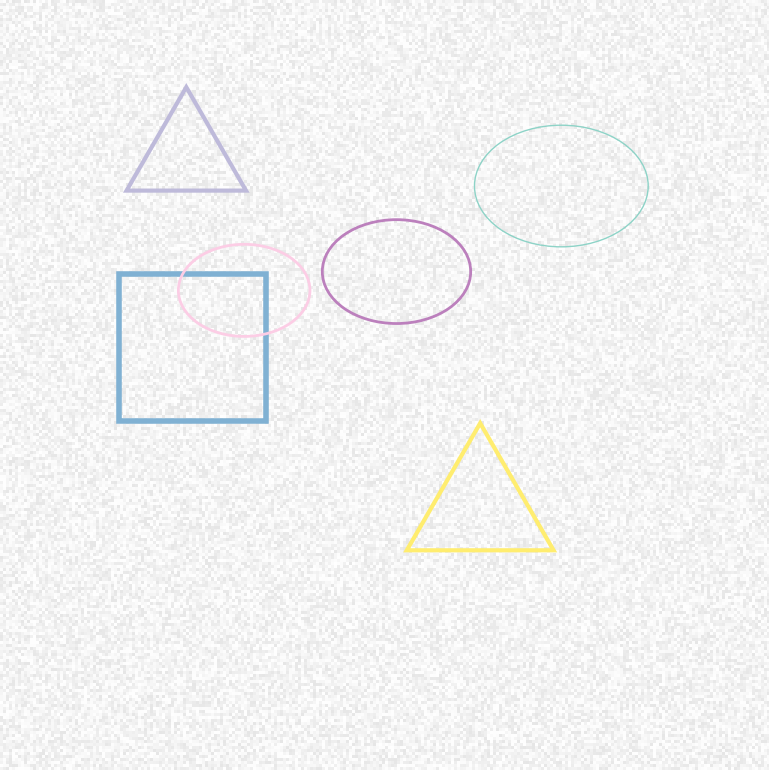[{"shape": "oval", "thickness": 0.5, "radius": 0.56, "center": [0.729, 0.758]}, {"shape": "triangle", "thickness": 1.5, "radius": 0.45, "center": [0.242, 0.797]}, {"shape": "square", "thickness": 2, "radius": 0.48, "center": [0.25, 0.549]}, {"shape": "oval", "thickness": 1, "radius": 0.43, "center": [0.317, 0.623]}, {"shape": "oval", "thickness": 1, "radius": 0.48, "center": [0.515, 0.647]}, {"shape": "triangle", "thickness": 1.5, "radius": 0.55, "center": [0.624, 0.34]}]